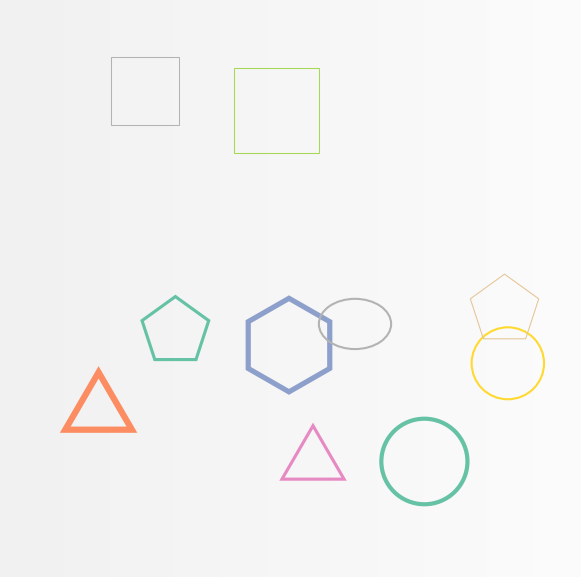[{"shape": "pentagon", "thickness": 1.5, "radius": 0.3, "center": [0.302, 0.425]}, {"shape": "circle", "thickness": 2, "radius": 0.37, "center": [0.73, 0.2]}, {"shape": "triangle", "thickness": 3, "radius": 0.33, "center": [0.17, 0.288]}, {"shape": "hexagon", "thickness": 2.5, "radius": 0.4, "center": [0.497, 0.402]}, {"shape": "triangle", "thickness": 1.5, "radius": 0.31, "center": [0.539, 0.2]}, {"shape": "square", "thickness": 0.5, "radius": 0.37, "center": [0.476, 0.808]}, {"shape": "circle", "thickness": 1, "radius": 0.31, "center": [0.874, 0.37]}, {"shape": "pentagon", "thickness": 0.5, "radius": 0.31, "center": [0.868, 0.463]}, {"shape": "oval", "thickness": 1, "radius": 0.31, "center": [0.611, 0.438]}, {"shape": "square", "thickness": 0.5, "radius": 0.29, "center": [0.249, 0.842]}]